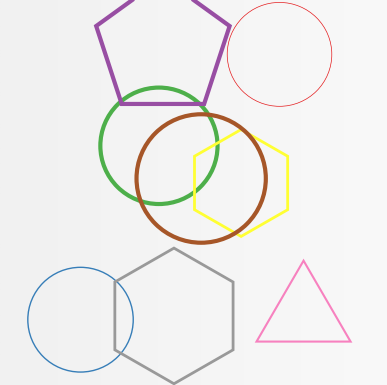[{"shape": "circle", "thickness": 0.5, "radius": 0.67, "center": [0.721, 0.859]}, {"shape": "circle", "thickness": 1, "radius": 0.68, "center": [0.208, 0.17]}, {"shape": "circle", "thickness": 3, "radius": 0.76, "center": [0.41, 0.621]}, {"shape": "pentagon", "thickness": 3, "radius": 0.91, "center": [0.42, 0.876]}, {"shape": "hexagon", "thickness": 2, "radius": 0.69, "center": [0.622, 0.525]}, {"shape": "circle", "thickness": 3, "radius": 0.83, "center": [0.519, 0.536]}, {"shape": "triangle", "thickness": 1.5, "radius": 0.7, "center": [0.783, 0.183]}, {"shape": "hexagon", "thickness": 2, "radius": 0.88, "center": [0.449, 0.179]}]